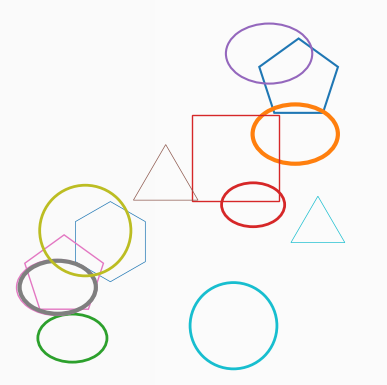[{"shape": "hexagon", "thickness": 0.5, "radius": 0.52, "center": [0.285, 0.372]}, {"shape": "pentagon", "thickness": 1.5, "radius": 0.53, "center": [0.771, 0.793]}, {"shape": "oval", "thickness": 3, "radius": 0.55, "center": [0.762, 0.652]}, {"shape": "oval", "thickness": 2, "radius": 0.45, "center": [0.187, 0.122]}, {"shape": "square", "thickness": 1, "radius": 0.56, "center": [0.608, 0.589]}, {"shape": "oval", "thickness": 2, "radius": 0.41, "center": [0.653, 0.468]}, {"shape": "oval", "thickness": 1.5, "radius": 0.56, "center": [0.694, 0.861]}, {"shape": "triangle", "thickness": 0.5, "radius": 0.48, "center": [0.428, 0.528]}, {"shape": "pentagon", "thickness": 1, "radius": 0.53, "center": [0.165, 0.283]}, {"shape": "oval", "thickness": 1, "radius": 0.52, "center": [0.146, 0.253]}, {"shape": "oval", "thickness": 3, "radius": 0.49, "center": [0.149, 0.254]}, {"shape": "circle", "thickness": 2, "radius": 0.59, "center": [0.22, 0.401]}, {"shape": "circle", "thickness": 2, "radius": 0.56, "center": [0.603, 0.154]}, {"shape": "triangle", "thickness": 0.5, "radius": 0.4, "center": [0.82, 0.41]}]